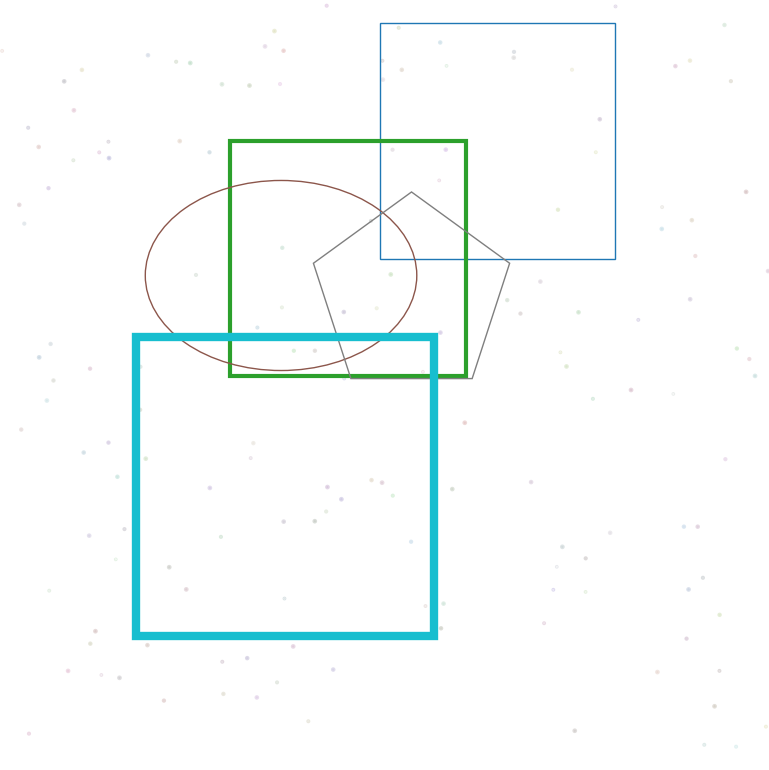[{"shape": "square", "thickness": 0.5, "radius": 0.77, "center": [0.646, 0.816]}, {"shape": "square", "thickness": 1.5, "radius": 0.76, "center": [0.452, 0.664]}, {"shape": "oval", "thickness": 0.5, "radius": 0.88, "center": [0.365, 0.642]}, {"shape": "pentagon", "thickness": 0.5, "radius": 0.67, "center": [0.534, 0.617]}, {"shape": "square", "thickness": 3, "radius": 0.97, "center": [0.37, 0.369]}]